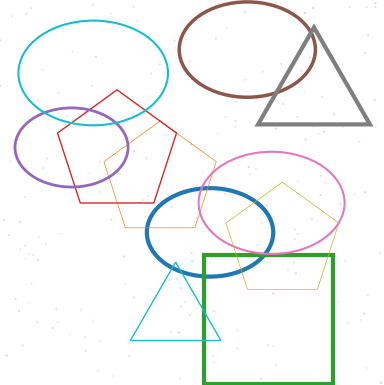[{"shape": "oval", "thickness": 3, "radius": 0.82, "center": [0.546, 0.396]}, {"shape": "pentagon", "thickness": 0.5, "radius": 0.77, "center": [0.416, 0.532]}, {"shape": "square", "thickness": 3, "radius": 0.84, "center": [0.697, 0.17]}, {"shape": "pentagon", "thickness": 1, "radius": 0.81, "center": [0.304, 0.604]}, {"shape": "oval", "thickness": 2, "radius": 0.73, "center": [0.186, 0.617]}, {"shape": "oval", "thickness": 2.5, "radius": 0.88, "center": [0.642, 0.871]}, {"shape": "oval", "thickness": 1.5, "radius": 0.95, "center": [0.705, 0.473]}, {"shape": "triangle", "thickness": 3, "radius": 0.84, "center": [0.816, 0.761]}, {"shape": "pentagon", "thickness": 0.5, "radius": 0.77, "center": [0.734, 0.373]}, {"shape": "oval", "thickness": 1.5, "radius": 0.97, "center": [0.242, 0.81]}, {"shape": "triangle", "thickness": 1, "radius": 0.68, "center": [0.456, 0.183]}]